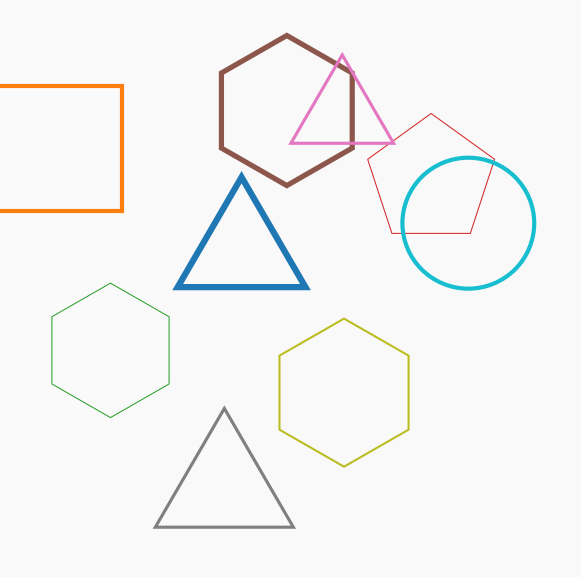[{"shape": "triangle", "thickness": 3, "radius": 0.63, "center": [0.416, 0.565]}, {"shape": "square", "thickness": 2, "radius": 0.54, "center": [0.101, 0.741]}, {"shape": "hexagon", "thickness": 0.5, "radius": 0.58, "center": [0.19, 0.392]}, {"shape": "pentagon", "thickness": 0.5, "radius": 0.57, "center": [0.742, 0.688]}, {"shape": "hexagon", "thickness": 2.5, "radius": 0.65, "center": [0.493, 0.808]}, {"shape": "triangle", "thickness": 1.5, "radius": 0.51, "center": [0.589, 0.802]}, {"shape": "triangle", "thickness": 1.5, "radius": 0.69, "center": [0.386, 0.155]}, {"shape": "hexagon", "thickness": 1, "radius": 0.64, "center": [0.592, 0.319]}, {"shape": "circle", "thickness": 2, "radius": 0.57, "center": [0.806, 0.613]}]